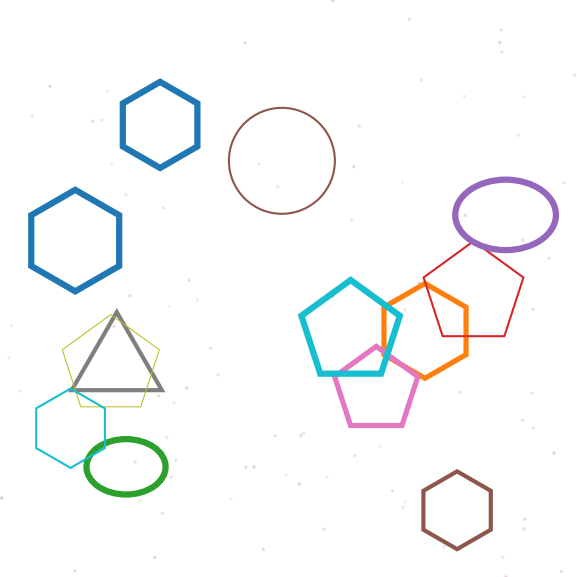[{"shape": "hexagon", "thickness": 3, "radius": 0.37, "center": [0.277, 0.783]}, {"shape": "hexagon", "thickness": 3, "radius": 0.44, "center": [0.13, 0.583]}, {"shape": "hexagon", "thickness": 2.5, "radius": 0.41, "center": [0.736, 0.426]}, {"shape": "oval", "thickness": 3, "radius": 0.34, "center": [0.218, 0.191]}, {"shape": "pentagon", "thickness": 1, "radius": 0.45, "center": [0.82, 0.491]}, {"shape": "oval", "thickness": 3, "radius": 0.44, "center": [0.876, 0.627]}, {"shape": "hexagon", "thickness": 2, "radius": 0.34, "center": [0.792, 0.116]}, {"shape": "circle", "thickness": 1, "radius": 0.46, "center": [0.488, 0.721]}, {"shape": "pentagon", "thickness": 2.5, "radius": 0.38, "center": [0.652, 0.324]}, {"shape": "triangle", "thickness": 2, "radius": 0.45, "center": [0.202, 0.369]}, {"shape": "pentagon", "thickness": 0.5, "radius": 0.44, "center": [0.192, 0.366]}, {"shape": "pentagon", "thickness": 3, "radius": 0.45, "center": [0.607, 0.425]}, {"shape": "hexagon", "thickness": 1, "radius": 0.34, "center": [0.122, 0.258]}]